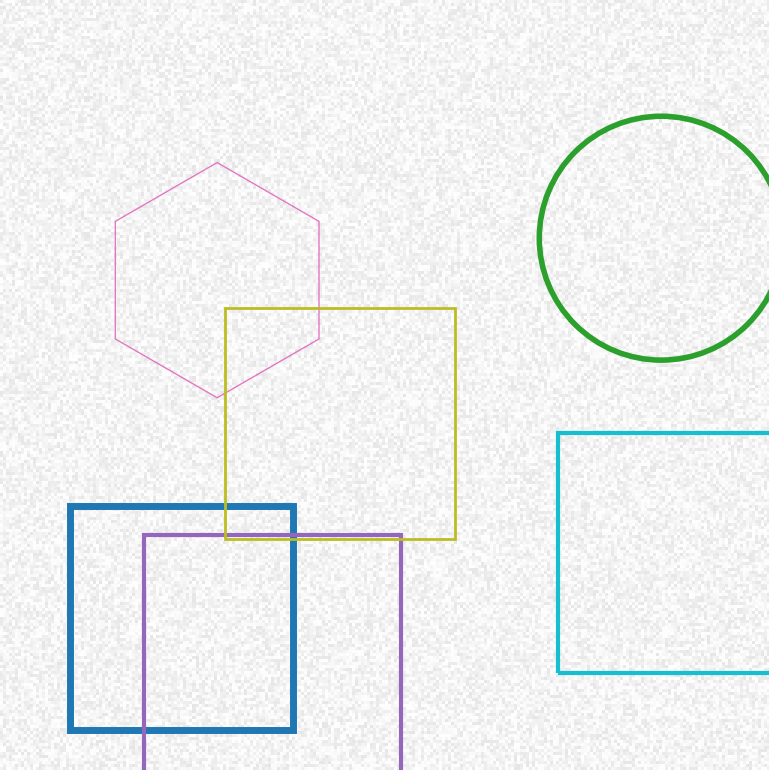[{"shape": "square", "thickness": 2.5, "radius": 0.73, "center": [0.236, 0.198]}, {"shape": "circle", "thickness": 2, "radius": 0.79, "center": [0.859, 0.691]}, {"shape": "square", "thickness": 1.5, "radius": 0.83, "center": [0.354, 0.139]}, {"shape": "hexagon", "thickness": 0.5, "radius": 0.76, "center": [0.282, 0.636]}, {"shape": "square", "thickness": 1, "radius": 0.75, "center": [0.442, 0.45]}, {"shape": "square", "thickness": 1.5, "radius": 0.78, "center": [0.881, 0.282]}]